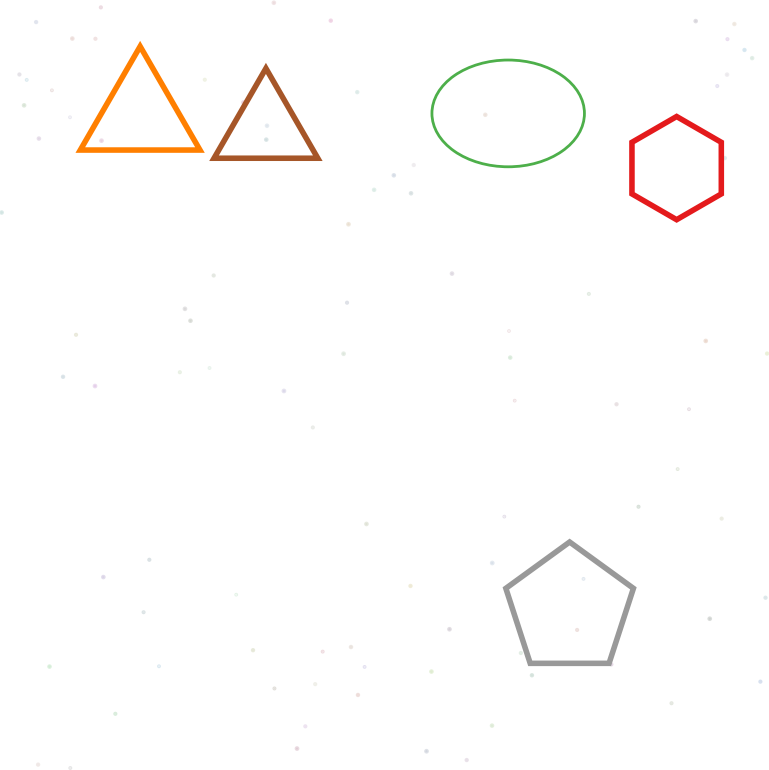[{"shape": "hexagon", "thickness": 2, "radius": 0.34, "center": [0.879, 0.782]}, {"shape": "oval", "thickness": 1, "radius": 0.5, "center": [0.66, 0.853]}, {"shape": "triangle", "thickness": 2, "radius": 0.45, "center": [0.182, 0.85]}, {"shape": "triangle", "thickness": 2, "radius": 0.39, "center": [0.345, 0.833]}, {"shape": "pentagon", "thickness": 2, "radius": 0.44, "center": [0.74, 0.209]}]